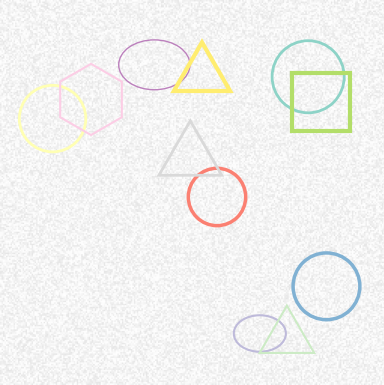[{"shape": "circle", "thickness": 2, "radius": 0.47, "center": [0.8, 0.801]}, {"shape": "circle", "thickness": 2, "radius": 0.43, "center": [0.137, 0.692]}, {"shape": "oval", "thickness": 1.5, "radius": 0.34, "center": [0.675, 0.134]}, {"shape": "circle", "thickness": 2.5, "radius": 0.37, "center": [0.564, 0.488]}, {"shape": "circle", "thickness": 2.5, "radius": 0.43, "center": [0.848, 0.256]}, {"shape": "square", "thickness": 3, "radius": 0.38, "center": [0.834, 0.735]}, {"shape": "hexagon", "thickness": 1.5, "radius": 0.46, "center": [0.236, 0.742]}, {"shape": "triangle", "thickness": 2, "radius": 0.47, "center": [0.494, 0.592]}, {"shape": "oval", "thickness": 1, "radius": 0.46, "center": [0.401, 0.832]}, {"shape": "triangle", "thickness": 1.5, "radius": 0.41, "center": [0.745, 0.124]}, {"shape": "triangle", "thickness": 3, "radius": 0.42, "center": [0.525, 0.806]}]